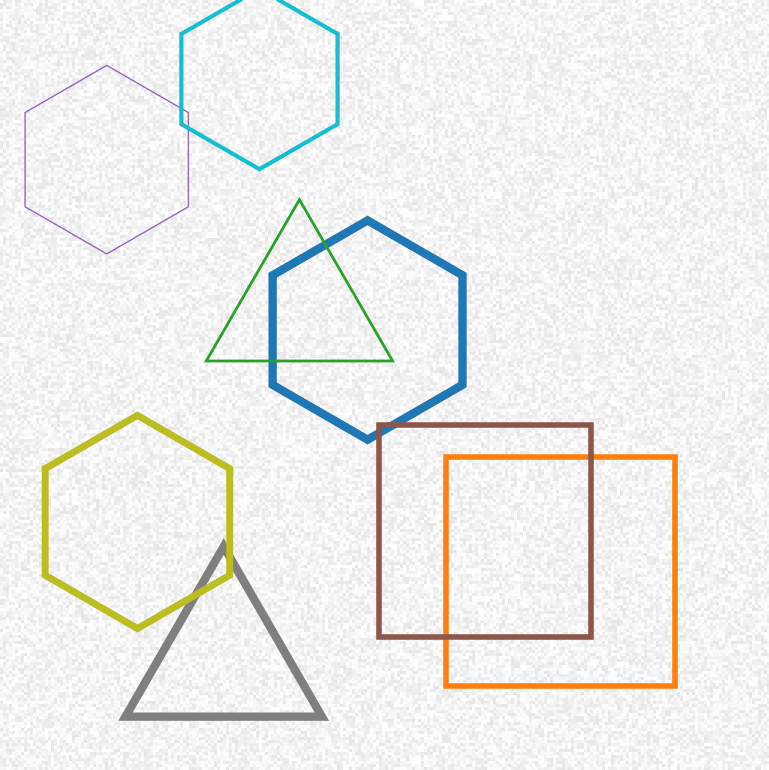[{"shape": "hexagon", "thickness": 3, "radius": 0.71, "center": [0.477, 0.571]}, {"shape": "square", "thickness": 2, "radius": 0.74, "center": [0.728, 0.258]}, {"shape": "triangle", "thickness": 1, "radius": 0.7, "center": [0.389, 0.601]}, {"shape": "hexagon", "thickness": 0.5, "radius": 0.61, "center": [0.139, 0.793]}, {"shape": "square", "thickness": 2, "radius": 0.69, "center": [0.63, 0.31]}, {"shape": "triangle", "thickness": 3, "radius": 0.74, "center": [0.291, 0.143]}, {"shape": "hexagon", "thickness": 2.5, "radius": 0.69, "center": [0.179, 0.322]}, {"shape": "hexagon", "thickness": 1.5, "radius": 0.59, "center": [0.337, 0.897]}]